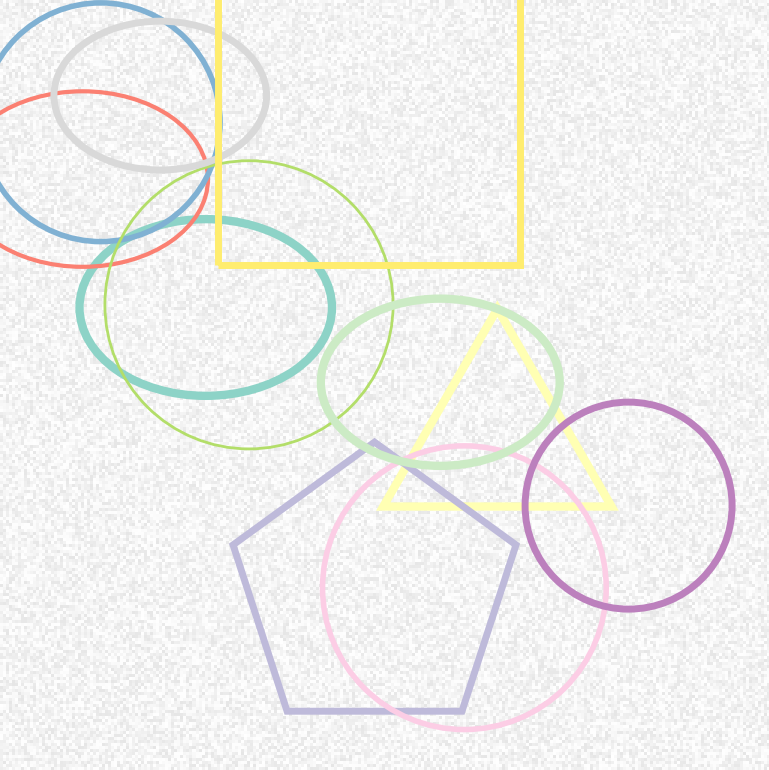[{"shape": "oval", "thickness": 3, "radius": 0.82, "center": [0.267, 0.601]}, {"shape": "triangle", "thickness": 3, "radius": 0.86, "center": [0.646, 0.428]}, {"shape": "pentagon", "thickness": 2.5, "radius": 0.97, "center": [0.486, 0.233]}, {"shape": "oval", "thickness": 1.5, "radius": 0.81, "center": [0.107, 0.767]}, {"shape": "circle", "thickness": 2, "radius": 0.78, "center": [0.131, 0.841]}, {"shape": "circle", "thickness": 1, "radius": 0.94, "center": [0.323, 0.604]}, {"shape": "circle", "thickness": 2, "radius": 0.92, "center": [0.603, 0.237]}, {"shape": "oval", "thickness": 2.5, "radius": 0.69, "center": [0.208, 0.876]}, {"shape": "circle", "thickness": 2.5, "radius": 0.67, "center": [0.816, 0.343]}, {"shape": "oval", "thickness": 3, "radius": 0.78, "center": [0.572, 0.504]}, {"shape": "square", "thickness": 2.5, "radius": 0.98, "center": [0.479, 0.852]}]